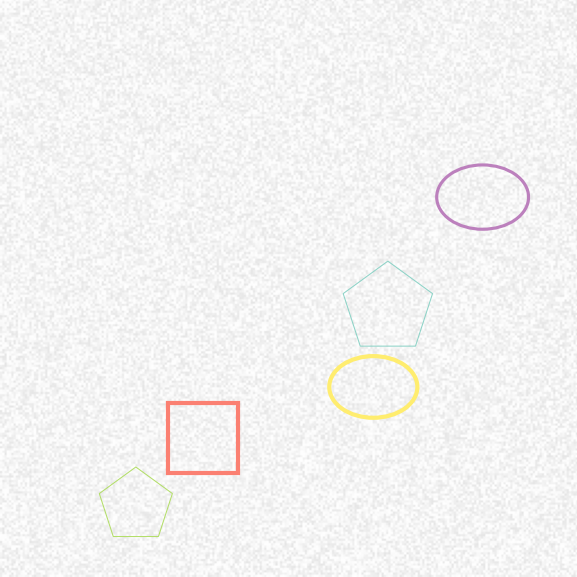[{"shape": "pentagon", "thickness": 0.5, "radius": 0.41, "center": [0.672, 0.466]}, {"shape": "square", "thickness": 2, "radius": 0.3, "center": [0.351, 0.241]}, {"shape": "pentagon", "thickness": 0.5, "radius": 0.33, "center": [0.235, 0.124]}, {"shape": "oval", "thickness": 1.5, "radius": 0.4, "center": [0.836, 0.658]}, {"shape": "oval", "thickness": 2, "radius": 0.38, "center": [0.646, 0.329]}]